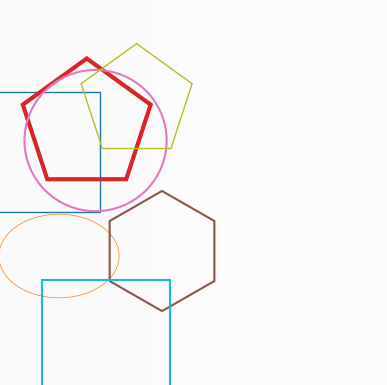[{"shape": "square", "thickness": 1, "radius": 0.78, "center": [0.101, 0.604]}, {"shape": "oval", "thickness": 0.5, "radius": 0.78, "center": [0.152, 0.335]}, {"shape": "pentagon", "thickness": 3, "radius": 0.87, "center": [0.224, 0.675]}, {"shape": "hexagon", "thickness": 1.5, "radius": 0.78, "center": [0.418, 0.348]}, {"shape": "circle", "thickness": 1.5, "radius": 0.92, "center": [0.247, 0.635]}, {"shape": "pentagon", "thickness": 1, "radius": 0.75, "center": [0.353, 0.736]}, {"shape": "square", "thickness": 1.5, "radius": 0.82, "center": [0.274, 0.108]}]